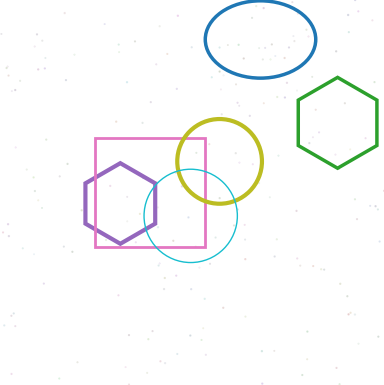[{"shape": "oval", "thickness": 2.5, "radius": 0.72, "center": [0.677, 0.897]}, {"shape": "hexagon", "thickness": 2.5, "radius": 0.59, "center": [0.877, 0.681]}, {"shape": "hexagon", "thickness": 3, "radius": 0.52, "center": [0.313, 0.471]}, {"shape": "square", "thickness": 2, "radius": 0.71, "center": [0.39, 0.501]}, {"shape": "circle", "thickness": 3, "radius": 0.55, "center": [0.57, 0.581]}, {"shape": "circle", "thickness": 1, "radius": 0.61, "center": [0.495, 0.439]}]